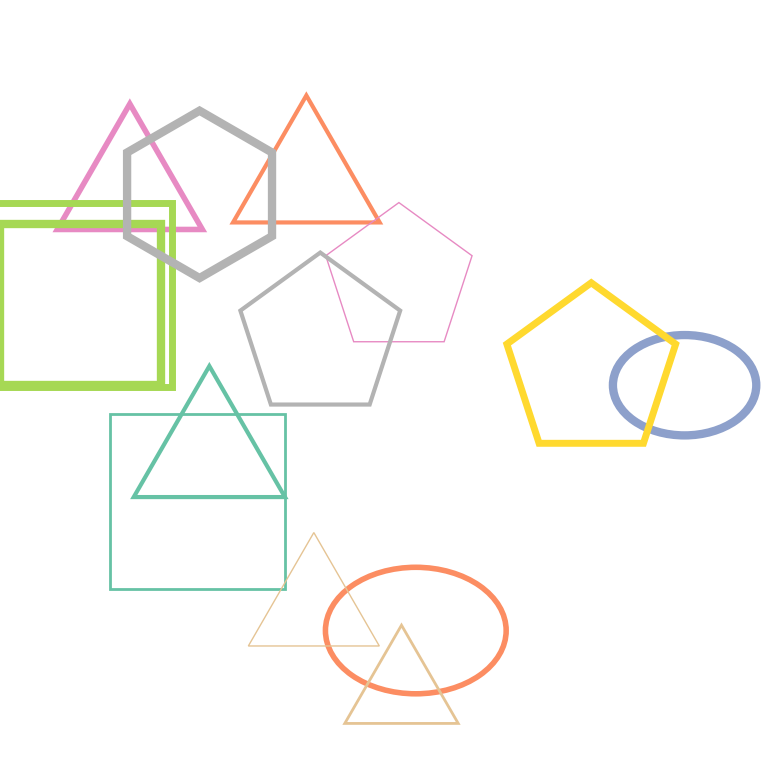[{"shape": "square", "thickness": 1, "radius": 0.57, "center": [0.257, 0.349]}, {"shape": "triangle", "thickness": 1.5, "radius": 0.57, "center": [0.272, 0.411]}, {"shape": "triangle", "thickness": 1.5, "radius": 0.55, "center": [0.398, 0.766]}, {"shape": "oval", "thickness": 2, "radius": 0.59, "center": [0.54, 0.181]}, {"shape": "oval", "thickness": 3, "radius": 0.47, "center": [0.889, 0.5]}, {"shape": "pentagon", "thickness": 0.5, "radius": 0.5, "center": [0.518, 0.637]}, {"shape": "triangle", "thickness": 2, "radius": 0.54, "center": [0.169, 0.756]}, {"shape": "square", "thickness": 2.5, "radius": 0.6, "center": [0.104, 0.617]}, {"shape": "square", "thickness": 3, "radius": 0.52, "center": [0.105, 0.605]}, {"shape": "pentagon", "thickness": 2.5, "radius": 0.58, "center": [0.768, 0.518]}, {"shape": "triangle", "thickness": 0.5, "radius": 0.49, "center": [0.408, 0.21]}, {"shape": "triangle", "thickness": 1, "radius": 0.43, "center": [0.521, 0.103]}, {"shape": "hexagon", "thickness": 3, "radius": 0.54, "center": [0.259, 0.748]}, {"shape": "pentagon", "thickness": 1.5, "radius": 0.55, "center": [0.416, 0.563]}]